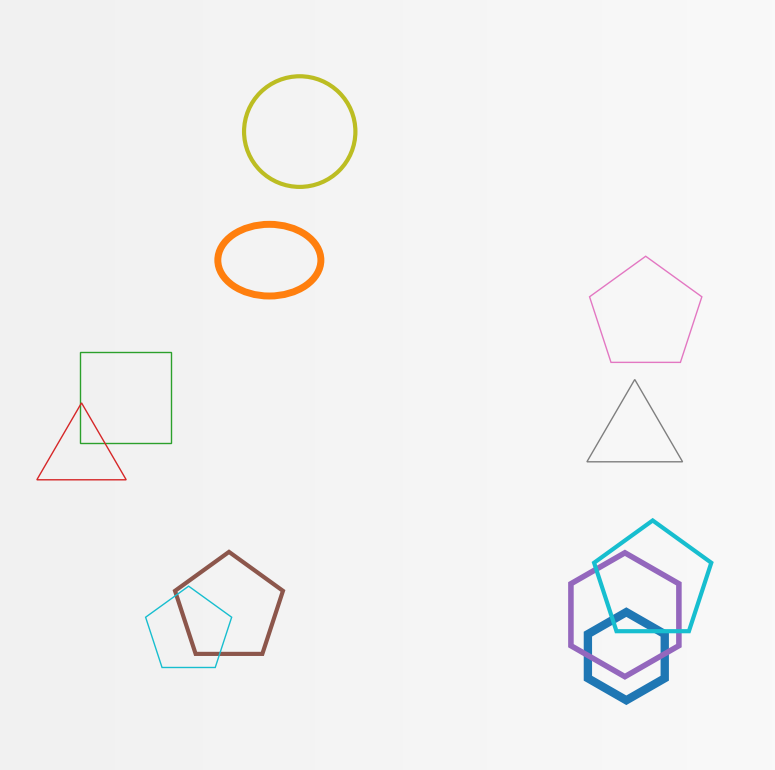[{"shape": "hexagon", "thickness": 3, "radius": 0.29, "center": [0.808, 0.148]}, {"shape": "oval", "thickness": 2.5, "radius": 0.33, "center": [0.348, 0.662]}, {"shape": "square", "thickness": 0.5, "radius": 0.29, "center": [0.162, 0.484]}, {"shape": "triangle", "thickness": 0.5, "radius": 0.33, "center": [0.105, 0.41]}, {"shape": "hexagon", "thickness": 2, "radius": 0.4, "center": [0.806, 0.202]}, {"shape": "pentagon", "thickness": 1.5, "radius": 0.37, "center": [0.295, 0.21]}, {"shape": "pentagon", "thickness": 0.5, "radius": 0.38, "center": [0.833, 0.591]}, {"shape": "triangle", "thickness": 0.5, "radius": 0.36, "center": [0.819, 0.436]}, {"shape": "circle", "thickness": 1.5, "radius": 0.36, "center": [0.387, 0.829]}, {"shape": "pentagon", "thickness": 0.5, "radius": 0.29, "center": [0.243, 0.18]}, {"shape": "pentagon", "thickness": 1.5, "radius": 0.4, "center": [0.842, 0.245]}]